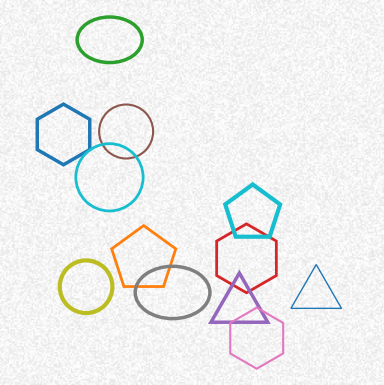[{"shape": "hexagon", "thickness": 2.5, "radius": 0.39, "center": [0.165, 0.651]}, {"shape": "triangle", "thickness": 1, "radius": 0.38, "center": [0.821, 0.237]}, {"shape": "pentagon", "thickness": 2, "radius": 0.44, "center": [0.373, 0.327]}, {"shape": "oval", "thickness": 2.5, "radius": 0.42, "center": [0.285, 0.897]}, {"shape": "hexagon", "thickness": 2, "radius": 0.45, "center": [0.64, 0.329]}, {"shape": "triangle", "thickness": 2.5, "radius": 0.43, "center": [0.622, 0.206]}, {"shape": "circle", "thickness": 1.5, "radius": 0.35, "center": [0.328, 0.658]}, {"shape": "hexagon", "thickness": 1.5, "radius": 0.4, "center": [0.667, 0.122]}, {"shape": "oval", "thickness": 2.5, "radius": 0.49, "center": [0.448, 0.24]}, {"shape": "circle", "thickness": 3, "radius": 0.34, "center": [0.224, 0.255]}, {"shape": "pentagon", "thickness": 3, "radius": 0.38, "center": [0.656, 0.446]}, {"shape": "circle", "thickness": 2, "radius": 0.44, "center": [0.284, 0.539]}]